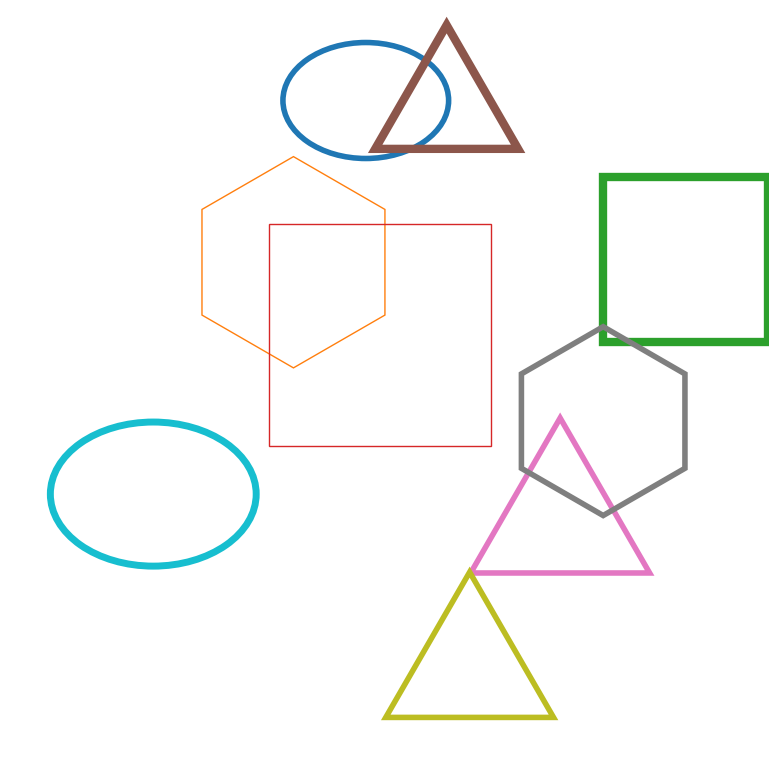[{"shape": "oval", "thickness": 2, "radius": 0.54, "center": [0.475, 0.869]}, {"shape": "hexagon", "thickness": 0.5, "radius": 0.69, "center": [0.381, 0.659]}, {"shape": "square", "thickness": 3, "radius": 0.54, "center": [0.891, 0.663]}, {"shape": "square", "thickness": 0.5, "radius": 0.72, "center": [0.494, 0.565]}, {"shape": "triangle", "thickness": 3, "radius": 0.54, "center": [0.58, 0.86]}, {"shape": "triangle", "thickness": 2, "radius": 0.67, "center": [0.727, 0.323]}, {"shape": "hexagon", "thickness": 2, "radius": 0.61, "center": [0.783, 0.453]}, {"shape": "triangle", "thickness": 2, "radius": 0.63, "center": [0.61, 0.131]}, {"shape": "oval", "thickness": 2.5, "radius": 0.67, "center": [0.199, 0.358]}]